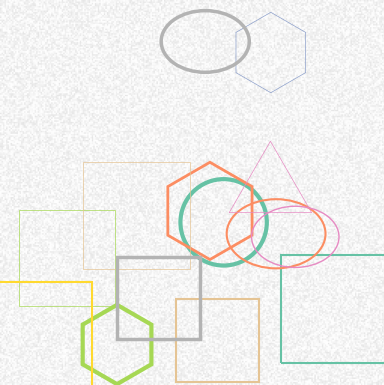[{"shape": "circle", "thickness": 3, "radius": 0.56, "center": [0.581, 0.423]}, {"shape": "square", "thickness": 1.5, "radius": 0.7, "center": [0.869, 0.198]}, {"shape": "hexagon", "thickness": 2, "radius": 0.63, "center": [0.545, 0.452]}, {"shape": "oval", "thickness": 1.5, "radius": 0.64, "center": [0.717, 0.393]}, {"shape": "hexagon", "thickness": 0.5, "radius": 0.52, "center": [0.703, 0.864]}, {"shape": "oval", "thickness": 1, "radius": 0.57, "center": [0.767, 0.385]}, {"shape": "triangle", "thickness": 0.5, "radius": 0.62, "center": [0.702, 0.509]}, {"shape": "square", "thickness": 0.5, "radius": 0.62, "center": [0.174, 0.329]}, {"shape": "hexagon", "thickness": 3, "radius": 0.52, "center": [0.304, 0.105]}, {"shape": "square", "thickness": 1.5, "radius": 0.68, "center": [0.103, 0.131]}, {"shape": "square", "thickness": 0.5, "radius": 0.69, "center": [0.355, 0.441]}, {"shape": "square", "thickness": 1.5, "radius": 0.54, "center": [0.565, 0.115]}, {"shape": "square", "thickness": 2.5, "radius": 0.53, "center": [0.412, 0.226]}, {"shape": "oval", "thickness": 2.5, "radius": 0.57, "center": [0.533, 0.892]}]